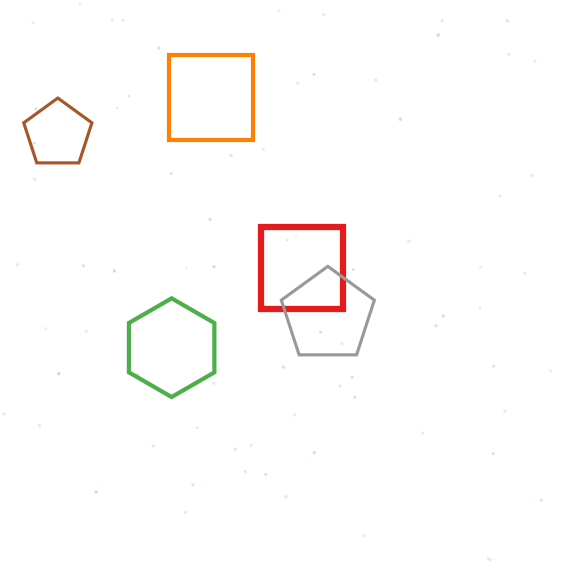[{"shape": "square", "thickness": 3, "radius": 0.36, "center": [0.523, 0.535]}, {"shape": "hexagon", "thickness": 2, "radius": 0.43, "center": [0.297, 0.397]}, {"shape": "square", "thickness": 2, "radius": 0.37, "center": [0.365, 0.83]}, {"shape": "pentagon", "thickness": 1.5, "radius": 0.31, "center": [0.1, 0.767]}, {"shape": "pentagon", "thickness": 1.5, "radius": 0.42, "center": [0.568, 0.453]}]